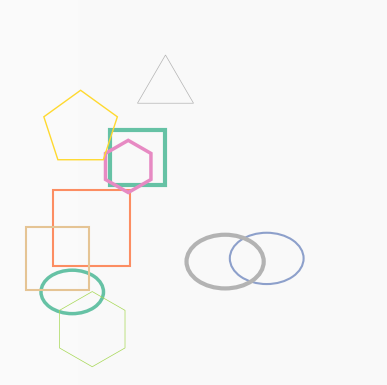[{"shape": "square", "thickness": 3, "radius": 0.36, "center": [0.355, 0.591]}, {"shape": "oval", "thickness": 2.5, "radius": 0.4, "center": [0.186, 0.242]}, {"shape": "square", "thickness": 1.5, "radius": 0.49, "center": [0.237, 0.407]}, {"shape": "oval", "thickness": 1.5, "radius": 0.48, "center": [0.688, 0.329]}, {"shape": "hexagon", "thickness": 2.5, "radius": 0.34, "center": [0.331, 0.568]}, {"shape": "hexagon", "thickness": 0.5, "radius": 0.49, "center": [0.238, 0.145]}, {"shape": "pentagon", "thickness": 1, "radius": 0.5, "center": [0.208, 0.666]}, {"shape": "square", "thickness": 1.5, "radius": 0.41, "center": [0.147, 0.329]}, {"shape": "oval", "thickness": 3, "radius": 0.5, "center": [0.581, 0.321]}, {"shape": "triangle", "thickness": 0.5, "radius": 0.42, "center": [0.427, 0.774]}]